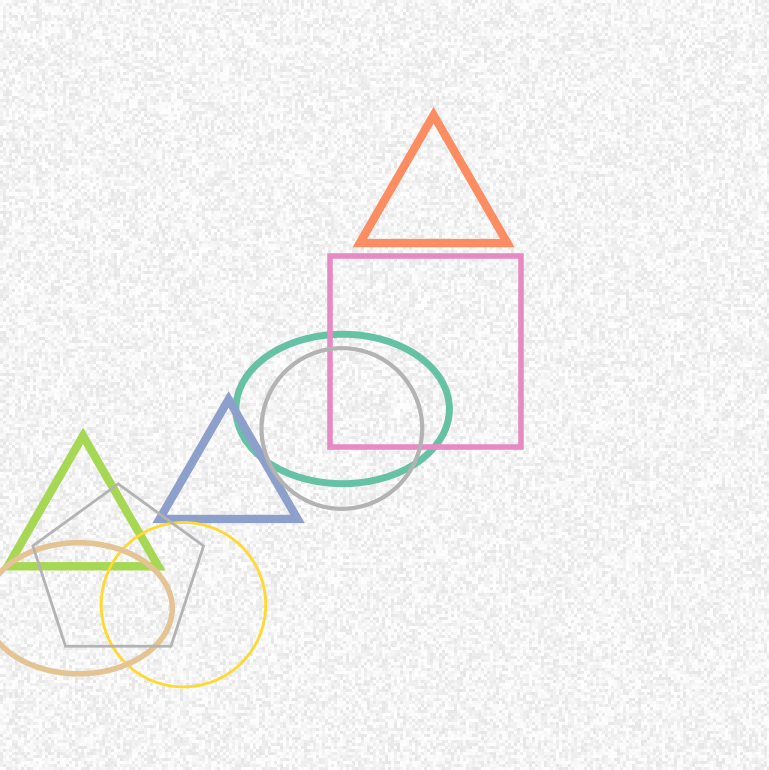[{"shape": "oval", "thickness": 2.5, "radius": 0.69, "center": [0.445, 0.469]}, {"shape": "triangle", "thickness": 3, "radius": 0.55, "center": [0.563, 0.74]}, {"shape": "triangle", "thickness": 3, "radius": 0.52, "center": [0.297, 0.378]}, {"shape": "square", "thickness": 2, "radius": 0.62, "center": [0.553, 0.544]}, {"shape": "triangle", "thickness": 3, "radius": 0.56, "center": [0.108, 0.321]}, {"shape": "circle", "thickness": 1, "radius": 0.53, "center": [0.238, 0.215]}, {"shape": "oval", "thickness": 2, "radius": 0.61, "center": [0.102, 0.21]}, {"shape": "pentagon", "thickness": 1, "radius": 0.58, "center": [0.154, 0.255]}, {"shape": "circle", "thickness": 1.5, "radius": 0.52, "center": [0.444, 0.444]}]